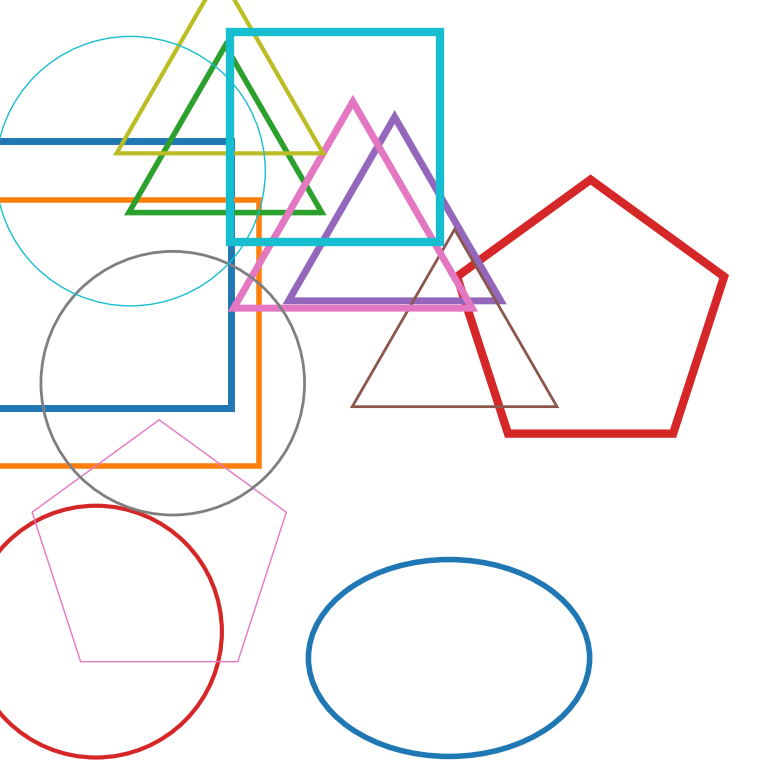[{"shape": "square", "thickness": 2.5, "radius": 0.87, "center": [0.126, 0.643]}, {"shape": "oval", "thickness": 2, "radius": 0.91, "center": [0.583, 0.145]}, {"shape": "square", "thickness": 2, "radius": 0.86, "center": [0.163, 0.568]}, {"shape": "triangle", "thickness": 2, "radius": 0.72, "center": [0.293, 0.796]}, {"shape": "circle", "thickness": 1.5, "radius": 0.82, "center": [0.125, 0.18]}, {"shape": "pentagon", "thickness": 3, "radius": 0.91, "center": [0.767, 0.584]}, {"shape": "triangle", "thickness": 2.5, "radius": 0.8, "center": [0.513, 0.689]}, {"shape": "triangle", "thickness": 1, "radius": 0.77, "center": [0.59, 0.549]}, {"shape": "pentagon", "thickness": 0.5, "radius": 0.87, "center": [0.207, 0.281]}, {"shape": "triangle", "thickness": 2.5, "radius": 0.89, "center": [0.458, 0.689]}, {"shape": "circle", "thickness": 1, "radius": 0.86, "center": [0.224, 0.502]}, {"shape": "triangle", "thickness": 1.5, "radius": 0.77, "center": [0.286, 0.878]}, {"shape": "circle", "thickness": 0.5, "radius": 0.87, "center": [0.17, 0.778]}, {"shape": "square", "thickness": 3, "radius": 0.68, "center": [0.435, 0.822]}]